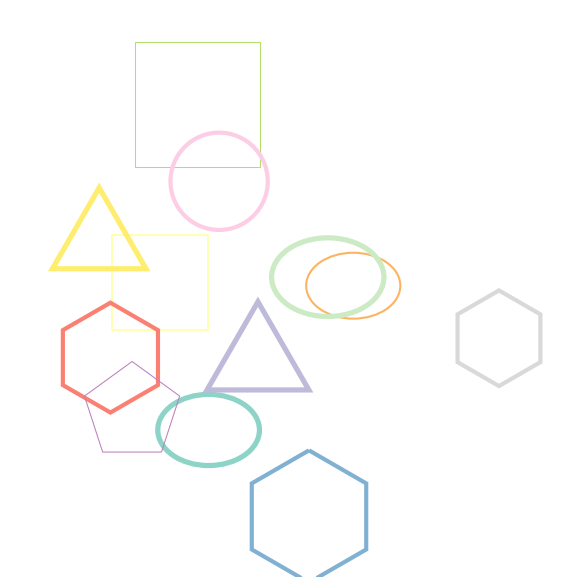[{"shape": "oval", "thickness": 2.5, "radius": 0.44, "center": [0.361, 0.255]}, {"shape": "square", "thickness": 1, "radius": 0.41, "center": [0.276, 0.51]}, {"shape": "triangle", "thickness": 2.5, "radius": 0.51, "center": [0.447, 0.375]}, {"shape": "hexagon", "thickness": 2, "radius": 0.48, "center": [0.191, 0.38]}, {"shape": "hexagon", "thickness": 2, "radius": 0.57, "center": [0.535, 0.105]}, {"shape": "oval", "thickness": 1, "radius": 0.41, "center": [0.612, 0.504]}, {"shape": "square", "thickness": 0.5, "radius": 0.54, "center": [0.342, 0.819]}, {"shape": "circle", "thickness": 2, "radius": 0.42, "center": [0.379, 0.685]}, {"shape": "hexagon", "thickness": 2, "radius": 0.41, "center": [0.864, 0.413]}, {"shape": "pentagon", "thickness": 0.5, "radius": 0.43, "center": [0.229, 0.286]}, {"shape": "oval", "thickness": 2.5, "radius": 0.49, "center": [0.568, 0.519]}, {"shape": "triangle", "thickness": 2.5, "radius": 0.47, "center": [0.172, 0.581]}]